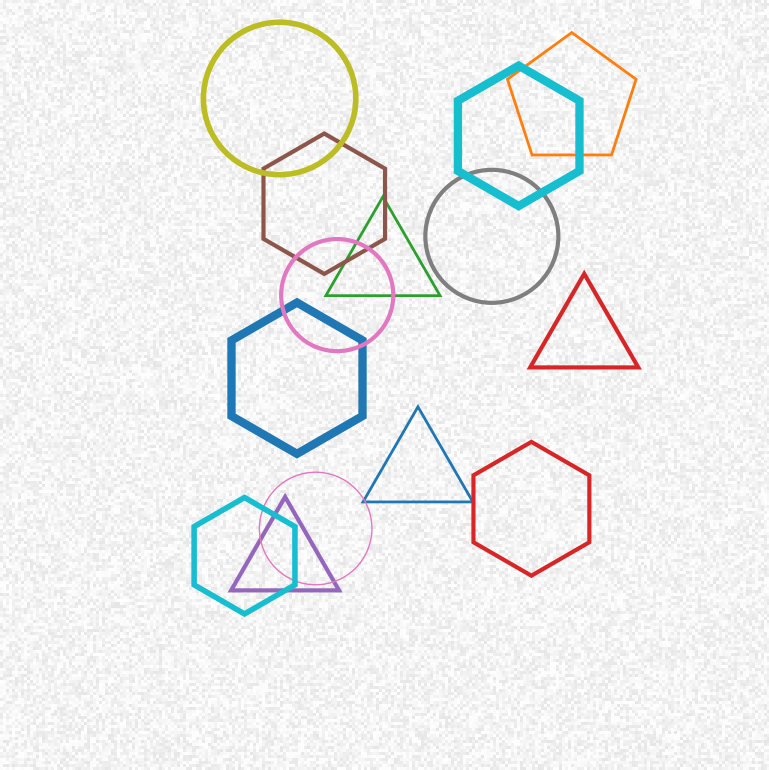[{"shape": "hexagon", "thickness": 3, "radius": 0.49, "center": [0.386, 0.509]}, {"shape": "triangle", "thickness": 1, "radius": 0.41, "center": [0.543, 0.389]}, {"shape": "pentagon", "thickness": 1, "radius": 0.44, "center": [0.743, 0.87]}, {"shape": "triangle", "thickness": 1, "radius": 0.43, "center": [0.497, 0.659]}, {"shape": "hexagon", "thickness": 1.5, "radius": 0.43, "center": [0.69, 0.339]}, {"shape": "triangle", "thickness": 1.5, "radius": 0.41, "center": [0.759, 0.563]}, {"shape": "triangle", "thickness": 1.5, "radius": 0.4, "center": [0.37, 0.274]}, {"shape": "hexagon", "thickness": 1.5, "radius": 0.46, "center": [0.421, 0.735]}, {"shape": "circle", "thickness": 1.5, "radius": 0.36, "center": [0.438, 0.617]}, {"shape": "circle", "thickness": 0.5, "radius": 0.37, "center": [0.41, 0.314]}, {"shape": "circle", "thickness": 1.5, "radius": 0.43, "center": [0.639, 0.693]}, {"shape": "circle", "thickness": 2, "radius": 0.49, "center": [0.363, 0.872]}, {"shape": "hexagon", "thickness": 2, "radius": 0.38, "center": [0.318, 0.278]}, {"shape": "hexagon", "thickness": 3, "radius": 0.46, "center": [0.674, 0.824]}]